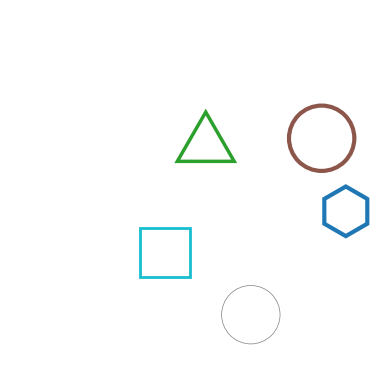[{"shape": "hexagon", "thickness": 3, "radius": 0.32, "center": [0.898, 0.451]}, {"shape": "triangle", "thickness": 2.5, "radius": 0.43, "center": [0.534, 0.624]}, {"shape": "circle", "thickness": 3, "radius": 0.42, "center": [0.835, 0.641]}, {"shape": "circle", "thickness": 0.5, "radius": 0.38, "center": [0.652, 0.183]}, {"shape": "square", "thickness": 2, "radius": 0.32, "center": [0.429, 0.344]}]